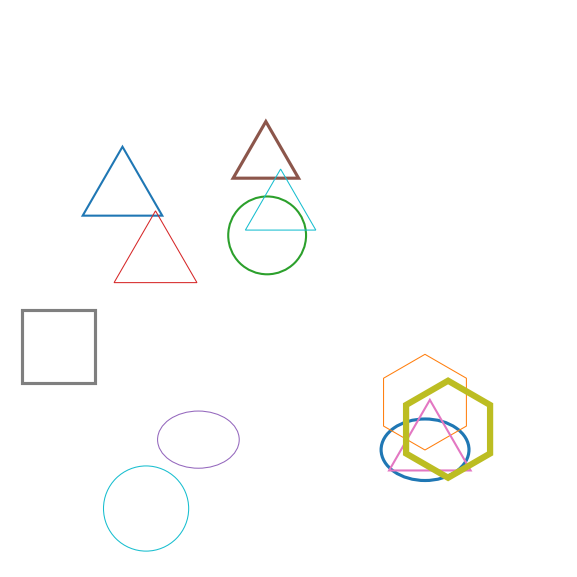[{"shape": "triangle", "thickness": 1, "radius": 0.4, "center": [0.212, 0.665]}, {"shape": "oval", "thickness": 1.5, "radius": 0.38, "center": [0.736, 0.22]}, {"shape": "hexagon", "thickness": 0.5, "radius": 0.41, "center": [0.736, 0.303]}, {"shape": "circle", "thickness": 1, "radius": 0.34, "center": [0.463, 0.592]}, {"shape": "triangle", "thickness": 0.5, "radius": 0.41, "center": [0.269, 0.551]}, {"shape": "oval", "thickness": 0.5, "radius": 0.35, "center": [0.344, 0.238]}, {"shape": "triangle", "thickness": 1.5, "radius": 0.33, "center": [0.46, 0.723]}, {"shape": "triangle", "thickness": 1, "radius": 0.41, "center": [0.744, 0.225]}, {"shape": "square", "thickness": 1.5, "radius": 0.32, "center": [0.101, 0.399]}, {"shape": "hexagon", "thickness": 3, "radius": 0.42, "center": [0.776, 0.256]}, {"shape": "circle", "thickness": 0.5, "radius": 0.37, "center": [0.253, 0.119]}, {"shape": "triangle", "thickness": 0.5, "radius": 0.35, "center": [0.486, 0.636]}]